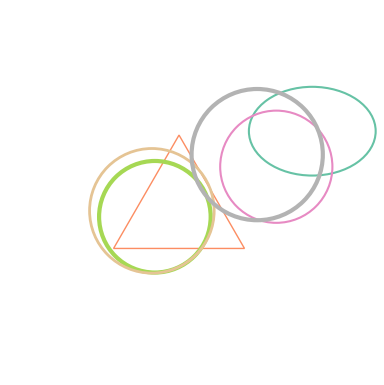[{"shape": "oval", "thickness": 1.5, "radius": 0.82, "center": [0.811, 0.659]}, {"shape": "triangle", "thickness": 1, "radius": 0.98, "center": [0.465, 0.453]}, {"shape": "circle", "thickness": 1.5, "radius": 0.73, "center": [0.718, 0.567]}, {"shape": "circle", "thickness": 3, "radius": 0.72, "center": [0.402, 0.437]}, {"shape": "circle", "thickness": 2, "radius": 0.81, "center": [0.394, 0.452]}, {"shape": "circle", "thickness": 3, "radius": 0.85, "center": [0.668, 0.598]}]